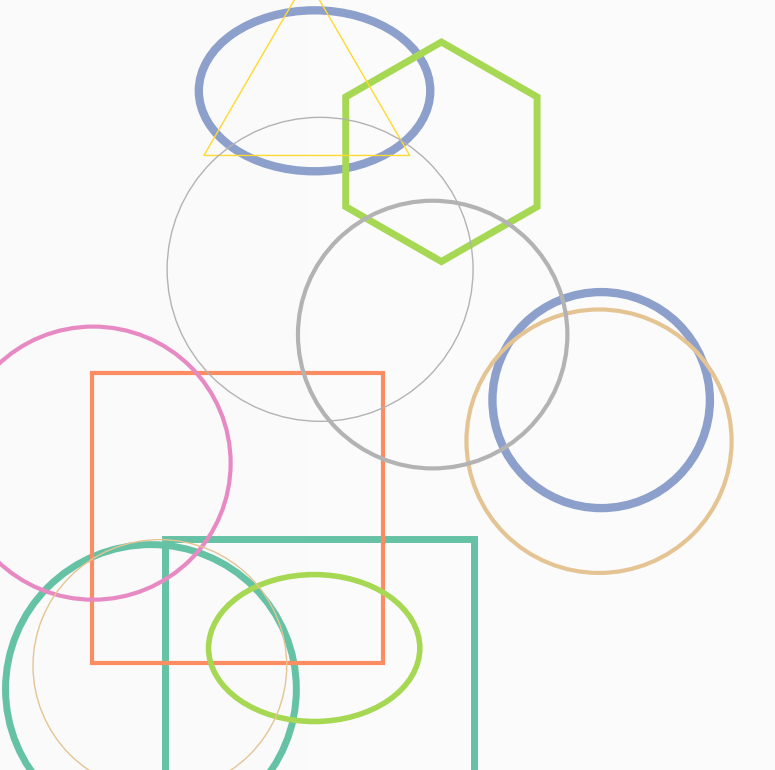[{"shape": "square", "thickness": 2.5, "radius": 1.0, "center": [0.412, 0.1]}, {"shape": "circle", "thickness": 2.5, "radius": 0.94, "center": [0.195, 0.105]}, {"shape": "square", "thickness": 1.5, "radius": 0.94, "center": [0.306, 0.327]}, {"shape": "circle", "thickness": 3, "radius": 0.7, "center": [0.776, 0.48]}, {"shape": "oval", "thickness": 3, "radius": 0.75, "center": [0.406, 0.882]}, {"shape": "circle", "thickness": 1.5, "radius": 0.89, "center": [0.12, 0.399]}, {"shape": "hexagon", "thickness": 2.5, "radius": 0.71, "center": [0.57, 0.803]}, {"shape": "oval", "thickness": 2, "radius": 0.68, "center": [0.405, 0.158]}, {"shape": "triangle", "thickness": 0.5, "radius": 0.77, "center": [0.396, 0.875]}, {"shape": "circle", "thickness": 1.5, "radius": 0.86, "center": [0.773, 0.427]}, {"shape": "circle", "thickness": 0.5, "radius": 0.82, "center": [0.206, 0.135]}, {"shape": "circle", "thickness": 1.5, "radius": 0.87, "center": [0.558, 0.565]}, {"shape": "circle", "thickness": 0.5, "radius": 0.99, "center": [0.413, 0.65]}]